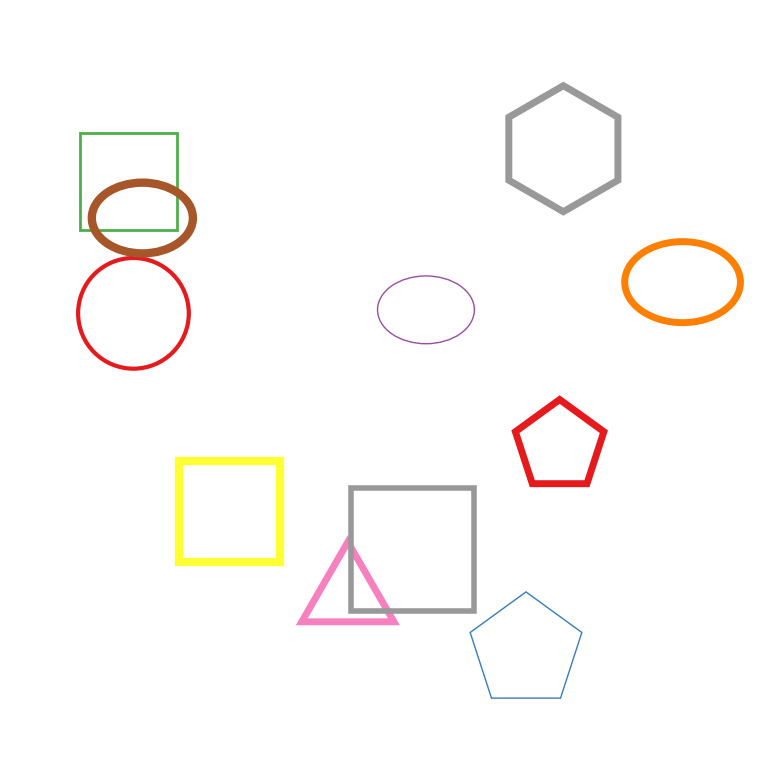[{"shape": "circle", "thickness": 1.5, "radius": 0.36, "center": [0.173, 0.593]}, {"shape": "pentagon", "thickness": 2.5, "radius": 0.3, "center": [0.727, 0.421]}, {"shape": "pentagon", "thickness": 0.5, "radius": 0.38, "center": [0.683, 0.155]}, {"shape": "square", "thickness": 1, "radius": 0.32, "center": [0.167, 0.765]}, {"shape": "oval", "thickness": 0.5, "radius": 0.31, "center": [0.553, 0.598]}, {"shape": "oval", "thickness": 2.5, "radius": 0.38, "center": [0.886, 0.634]}, {"shape": "square", "thickness": 3, "radius": 0.33, "center": [0.298, 0.335]}, {"shape": "oval", "thickness": 3, "radius": 0.33, "center": [0.185, 0.717]}, {"shape": "triangle", "thickness": 2.5, "radius": 0.35, "center": [0.452, 0.227]}, {"shape": "hexagon", "thickness": 2.5, "radius": 0.41, "center": [0.732, 0.807]}, {"shape": "square", "thickness": 2, "radius": 0.4, "center": [0.536, 0.286]}]